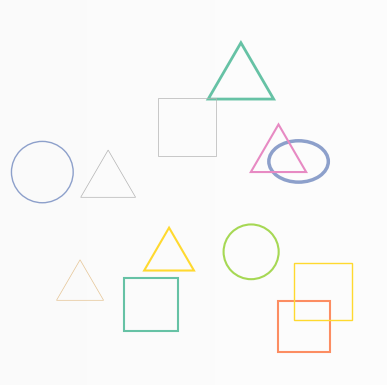[{"shape": "square", "thickness": 1.5, "radius": 0.35, "center": [0.39, 0.209]}, {"shape": "triangle", "thickness": 2, "radius": 0.49, "center": [0.622, 0.791]}, {"shape": "square", "thickness": 1.5, "radius": 0.34, "center": [0.784, 0.152]}, {"shape": "oval", "thickness": 2.5, "radius": 0.38, "center": [0.771, 0.581]}, {"shape": "circle", "thickness": 1, "radius": 0.4, "center": [0.109, 0.553]}, {"shape": "triangle", "thickness": 1.5, "radius": 0.41, "center": [0.719, 0.594]}, {"shape": "circle", "thickness": 1.5, "radius": 0.36, "center": [0.648, 0.346]}, {"shape": "triangle", "thickness": 1.5, "radius": 0.37, "center": [0.436, 0.334]}, {"shape": "square", "thickness": 1, "radius": 0.37, "center": [0.833, 0.244]}, {"shape": "triangle", "thickness": 0.5, "radius": 0.35, "center": [0.207, 0.255]}, {"shape": "triangle", "thickness": 0.5, "radius": 0.41, "center": [0.279, 0.528]}, {"shape": "square", "thickness": 0.5, "radius": 0.38, "center": [0.483, 0.67]}]